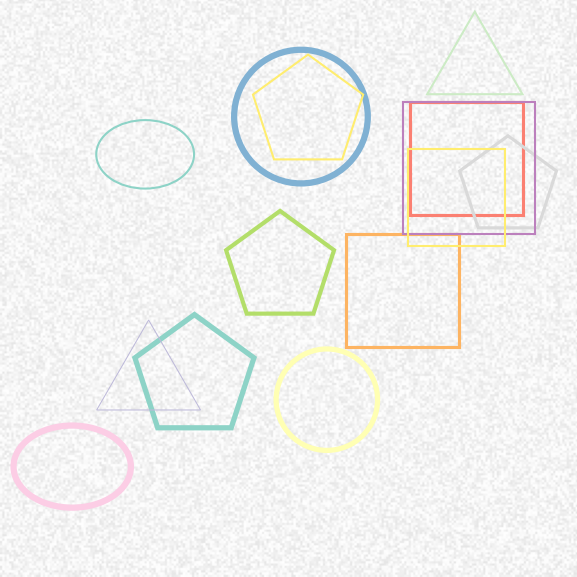[{"shape": "pentagon", "thickness": 2.5, "radius": 0.54, "center": [0.337, 0.346]}, {"shape": "oval", "thickness": 1, "radius": 0.42, "center": [0.251, 0.732]}, {"shape": "circle", "thickness": 2.5, "radius": 0.44, "center": [0.566, 0.307]}, {"shape": "triangle", "thickness": 0.5, "radius": 0.52, "center": [0.257, 0.341]}, {"shape": "square", "thickness": 1.5, "radius": 0.49, "center": [0.808, 0.725]}, {"shape": "circle", "thickness": 3, "radius": 0.58, "center": [0.521, 0.797]}, {"shape": "square", "thickness": 1.5, "radius": 0.49, "center": [0.697, 0.496]}, {"shape": "pentagon", "thickness": 2, "radius": 0.49, "center": [0.485, 0.536]}, {"shape": "oval", "thickness": 3, "radius": 0.51, "center": [0.125, 0.191]}, {"shape": "pentagon", "thickness": 1.5, "radius": 0.44, "center": [0.88, 0.676]}, {"shape": "square", "thickness": 1, "radius": 0.57, "center": [0.812, 0.708]}, {"shape": "triangle", "thickness": 1, "radius": 0.48, "center": [0.822, 0.884]}, {"shape": "square", "thickness": 1, "radius": 0.42, "center": [0.79, 0.657]}, {"shape": "pentagon", "thickness": 1, "radius": 0.5, "center": [0.533, 0.804]}]